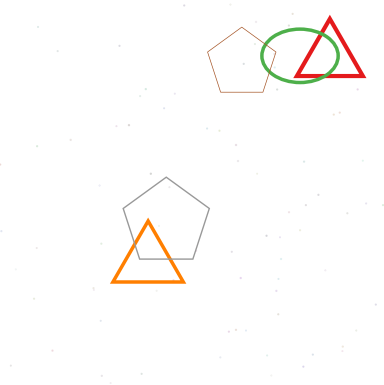[{"shape": "triangle", "thickness": 3, "radius": 0.49, "center": [0.857, 0.852]}, {"shape": "oval", "thickness": 2.5, "radius": 0.5, "center": [0.779, 0.855]}, {"shape": "triangle", "thickness": 2.5, "radius": 0.53, "center": [0.385, 0.32]}, {"shape": "pentagon", "thickness": 0.5, "radius": 0.47, "center": [0.628, 0.836]}, {"shape": "pentagon", "thickness": 1, "radius": 0.59, "center": [0.432, 0.422]}]